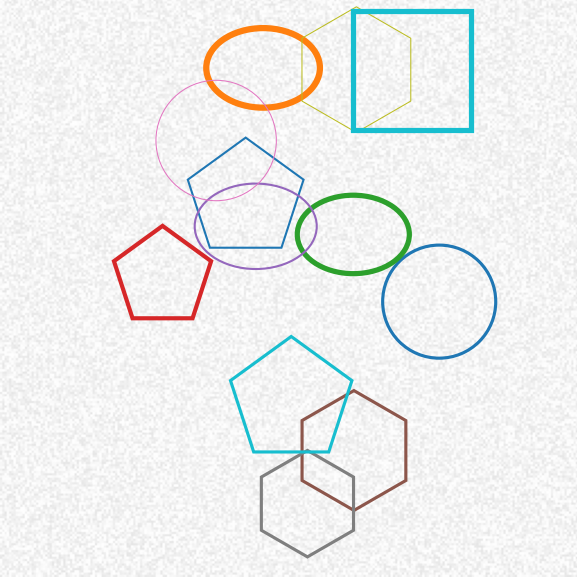[{"shape": "circle", "thickness": 1.5, "radius": 0.49, "center": [0.761, 0.477]}, {"shape": "pentagon", "thickness": 1, "radius": 0.53, "center": [0.425, 0.655]}, {"shape": "oval", "thickness": 3, "radius": 0.49, "center": [0.456, 0.882]}, {"shape": "oval", "thickness": 2.5, "radius": 0.49, "center": [0.612, 0.593]}, {"shape": "pentagon", "thickness": 2, "radius": 0.44, "center": [0.281, 0.52]}, {"shape": "oval", "thickness": 1, "radius": 0.53, "center": [0.443, 0.607]}, {"shape": "hexagon", "thickness": 1.5, "radius": 0.52, "center": [0.613, 0.219]}, {"shape": "circle", "thickness": 0.5, "radius": 0.52, "center": [0.374, 0.756]}, {"shape": "hexagon", "thickness": 1.5, "radius": 0.46, "center": [0.532, 0.127]}, {"shape": "hexagon", "thickness": 0.5, "radius": 0.54, "center": [0.617, 0.879]}, {"shape": "square", "thickness": 2.5, "radius": 0.51, "center": [0.714, 0.877]}, {"shape": "pentagon", "thickness": 1.5, "radius": 0.55, "center": [0.504, 0.306]}]